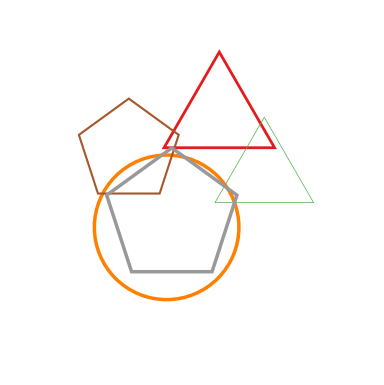[{"shape": "triangle", "thickness": 2, "radius": 0.83, "center": [0.57, 0.699]}, {"shape": "triangle", "thickness": 0.5, "radius": 0.74, "center": [0.686, 0.548]}, {"shape": "circle", "thickness": 2.5, "radius": 0.94, "center": [0.433, 0.41]}, {"shape": "pentagon", "thickness": 1.5, "radius": 0.68, "center": [0.335, 0.608]}, {"shape": "pentagon", "thickness": 2.5, "radius": 0.89, "center": [0.446, 0.438]}]